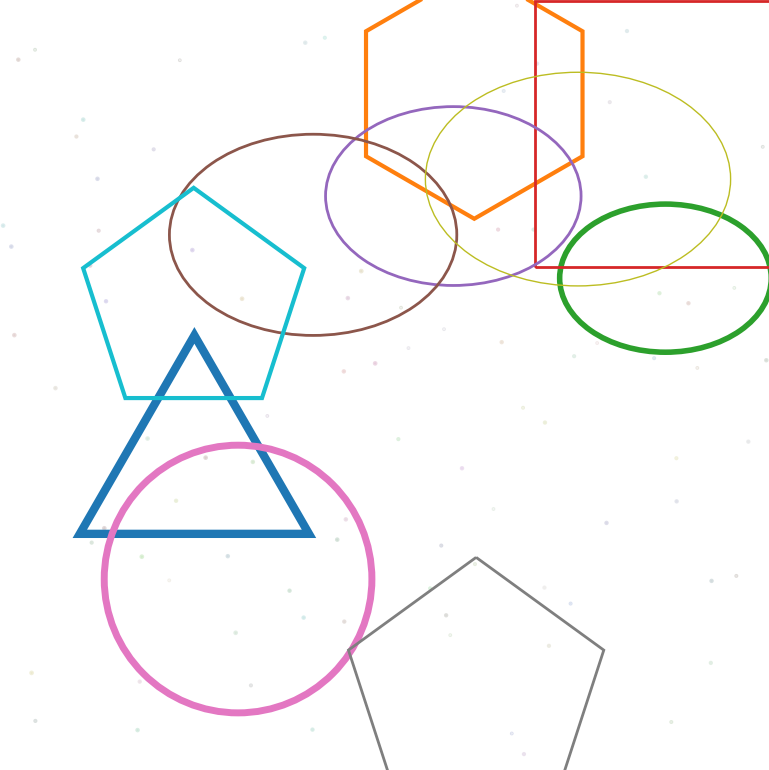[{"shape": "triangle", "thickness": 3, "radius": 0.86, "center": [0.252, 0.393]}, {"shape": "hexagon", "thickness": 1.5, "radius": 0.81, "center": [0.616, 0.878]}, {"shape": "oval", "thickness": 2, "radius": 0.69, "center": [0.864, 0.639]}, {"shape": "square", "thickness": 1, "radius": 0.86, "center": [0.868, 0.826]}, {"shape": "oval", "thickness": 1, "radius": 0.83, "center": [0.589, 0.745]}, {"shape": "oval", "thickness": 1, "radius": 0.93, "center": [0.407, 0.695]}, {"shape": "circle", "thickness": 2.5, "radius": 0.87, "center": [0.309, 0.248]}, {"shape": "pentagon", "thickness": 1, "radius": 0.87, "center": [0.618, 0.102]}, {"shape": "oval", "thickness": 0.5, "radius": 0.99, "center": [0.751, 0.767]}, {"shape": "pentagon", "thickness": 1.5, "radius": 0.75, "center": [0.252, 0.605]}]